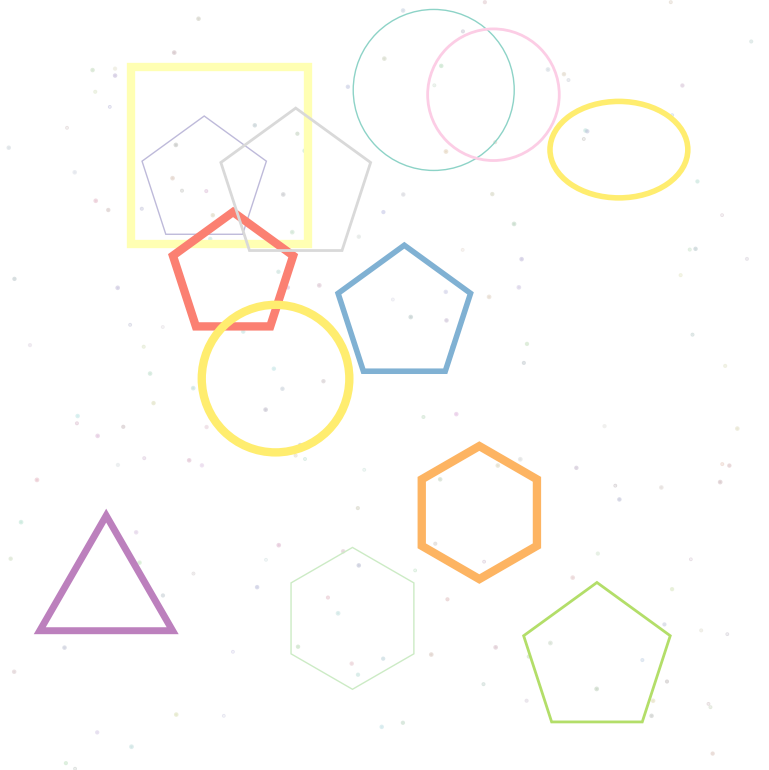[{"shape": "circle", "thickness": 0.5, "radius": 0.52, "center": [0.563, 0.883]}, {"shape": "square", "thickness": 3, "radius": 0.58, "center": [0.285, 0.798]}, {"shape": "pentagon", "thickness": 0.5, "radius": 0.42, "center": [0.265, 0.764]}, {"shape": "pentagon", "thickness": 3, "radius": 0.41, "center": [0.303, 0.643]}, {"shape": "pentagon", "thickness": 2, "radius": 0.45, "center": [0.525, 0.591]}, {"shape": "hexagon", "thickness": 3, "radius": 0.43, "center": [0.623, 0.334]}, {"shape": "pentagon", "thickness": 1, "radius": 0.5, "center": [0.775, 0.143]}, {"shape": "circle", "thickness": 1, "radius": 0.43, "center": [0.641, 0.877]}, {"shape": "pentagon", "thickness": 1, "radius": 0.51, "center": [0.384, 0.757]}, {"shape": "triangle", "thickness": 2.5, "radius": 0.5, "center": [0.138, 0.231]}, {"shape": "hexagon", "thickness": 0.5, "radius": 0.46, "center": [0.458, 0.197]}, {"shape": "circle", "thickness": 3, "radius": 0.48, "center": [0.358, 0.508]}, {"shape": "oval", "thickness": 2, "radius": 0.45, "center": [0.804, 0.806]}]